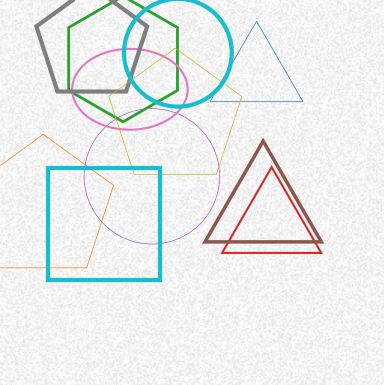[{"shape": "triangle", "thickness": 0.5, "radius": 0.7, "center": [0.666, 0.806]}, {"shape": "pentagon", "thickness": 0.5, "radius": 0.96, "center": [0.113, 0.459]}, {"shape": "hexagon", "thickness": 2, "radius": 0.82, "center": [0.32, 0.847]}, {"shape": "triangle", "thickness": 1.5, "radius": 0.74, "center": [0.706, 0.417]}, {"shape": "circle", "thickness": 0.5, "radius": 0.88, "center": [0.395, 0.542]}, {"shape": "triangle", "thickness": 2.5, "radius": 0.87, "center": [0.684, 0.459]}, {"shape": "oval", "thickness": 1.5, "radius": 0.75, "center": [0.337, 0.768]}, {"shape": "pentagon", "thickness": 3, "radius": 0.76, "center": [0.238, 0.885]}, {"shape": "pentagon", "thickness": 0.5, "radius": 0.91, "center": [0.455, 0.693]}, {"shape": "square", "thickness": 3, "radius": 0.73, "center": [0.27, 0.417]}, {"shape": "circle", "thickness": 3, "radius": 0.7, "center": [0.462, 0.863]}]